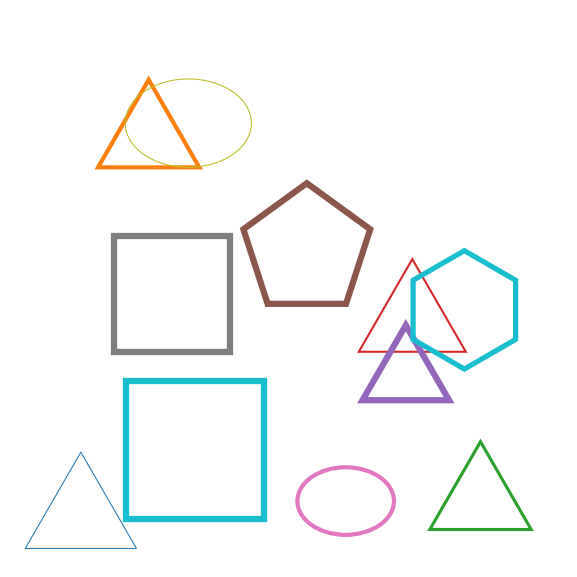[{"shape": "triangle", "thickness": 0.5, "radius": 0.56, "center": [0.14, 0.105]}, {"shape": "triangle", "thickness": 2, "radius": 0.51, "center": [0.257, 0.76]}, {"shape": "triangle", "thickness": 1.5, "radius": 0.51, "center": [0.832, 0.133]}, {"shape": "triangle", "thickness": 1, "radius": 0.53, "center": [0.714, 0.443]}, {"shape": "triangle", "thickness": 3, "radius": 0.43, "center": [0.703, 0.349]}, {"shape": "pentagon", "thickness": 3, "radius": 0.58, "center": [0.531, 0.566]}, {"shape": "oval", "thickness": 2, "radius": 0.42, "center": [0.599, 0.132]}, {"shape": "square", "thickness": 3, "radius": 0.5, "center": [0.297, 0.491]}, {"shape": "oval", "thickness": 0.5, "radius": 0.55, "center": [0.326, 0.786]}, {"shape": "square", "thickness": 3, "radius": 0.59, "center": [0.338, 0.22]}, {"shape": "hexagon", "thickness": 2.5, "radius": 0.51, "center": [0.804, 0.463]}]